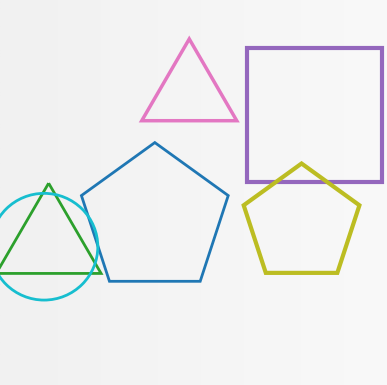[{"shape": "pentagon", "thickness": 2, "radius": 1.0, "center": [0.4, 0.43]}, {"shape": "triangle", "thickness": 2, "radius": 0.78, "center": [0.126, 0.368]}, {"shape": "square", "thickness": 3, "radius": 0.87, "center": [0.811, 0.701]}, {"shape": "triangle", "thickness": 2.5, "radius": 0.71, "center": [0.488, 0.757]}, {"shape": "pentagon", "thickness": 3, "radius": 0.79, "center": [0.778, 0.418]}, {"shape": "circle", "thickness": 2, "radius": 0.69, "center": [0.114, 0.359]}]